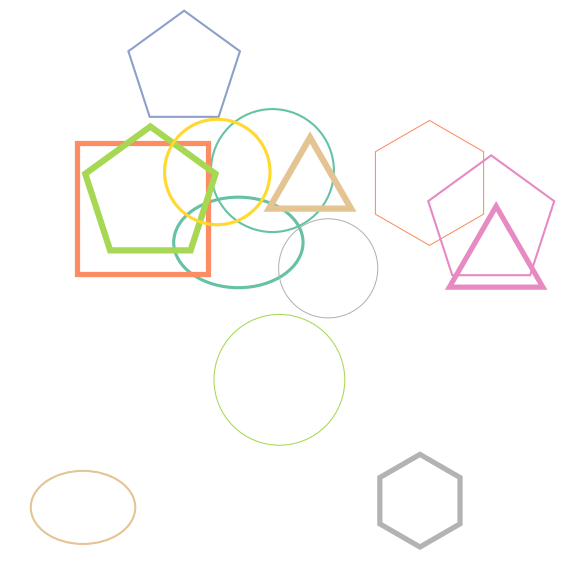[{"shape": "oval", "thickness": 1.5, "radius": 0.56, "center": [0.413, 0.579]}, {"shape": "circle", "thickness": 1, "radius": 0.53, "center": [0.472, 0.704]}, {"shape": "hexagon", "thickness": 0.5, "radius": 0.54, "center": [0.744, 0.682]}, {"shape": "square", "thickness": 2.5, "radius": 0.57, "center": [0.246, 0.639]}, {"shape": "pentagon", "thickness": 1, "radius": 0.51, "center": [0.319, 0.879]}, {"shape": "triangle", "thickness": 2.5, "radius": 0.47, "center": [0.859, 0.549]}, {"shape": "pentagon", "thickness": 1, "radius": 0.57, "center": [0.851, 0.615]}, {"shape": "circle", "thickness": 0.5, "radius": 0.57, "center": [0.484, 0.341]}, {"shape": "pentagon", "thickness": 3, "radius": 0.59, "center": [0.26, 0.662]}, {"shape": "circle", "thickness": 1.5, "radius": 0.46, "center": [0.376, 0.701]}, {"shape": "oval", "thickness": 1, "radius": 0.45, "center": [0.144, 0.121]}, {"shape": "triangle", "thickness": 3, "radius": 0.41, "center": [0.537, 0.679]}, {"shape": "hexagon", "thickness": 2.5, "radius": 0.4, "center": [0.727, 0.132]}, {"shape": "circle", "thickness": 0.5, "radius": 0.43, "center": [0.568, 0.534]}]